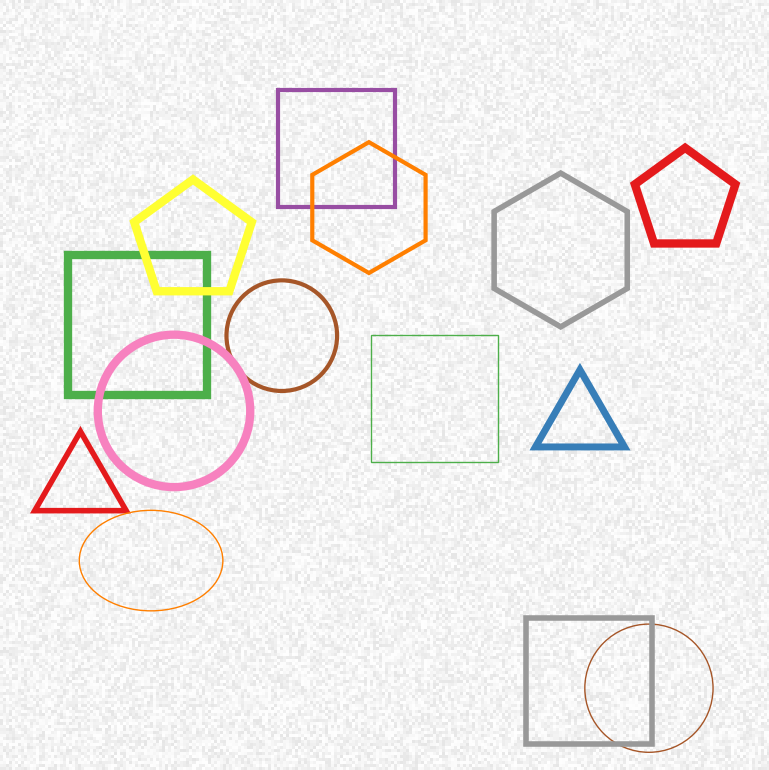[{"shape": "triangle", "thickness": 2, "radius": 0.34, "center": [0.104, 0.371]}, {"shape": "pentagon", "thickness": 3, "radius": 0.34, "center": [0.89, 0.739]}, {"shape": "triangle", "thickness": 2.5, "radius": 0.33, "center": [0.753, 0.453]}, {"shape": "square", "thickness": 3, "radius": 0.45, "center": [0.179, 0.578]}, {"shape": "square", "thickness": 0.5, "radius": 0.41, "center": [0.565, 0.482]}, {"shape": "square", "thickness": 1.5, "radius": 0.38, "center": [0.437, 0.807]}, {"shape": "hexagon", "thickness": 1.5, "radius": 0.42, "center": [0.479, 0.73]}, {"shape": "oval", "thickness": 0.5, "radius": 0.47, "center": [0.196, 0.272]}, {"shape": "pentagon", "thickness": 3, "radius": 0.4, "center": [0.251, 0.687]}, {"shape": "circle", "thickness": 0.5, "radius": 0.42, "center": [0.843, 0.106]}, {"shape": "circle", "thickness": 1.5, "radius": 0.36, "center": [0.366, 0.564]}, {"shape": "circle", "thickness": 3, "radius": 0.49, "center": [0.226, 0.466]}, {"shape": "hexagon", "thickness": 2, "radius": 0.5, "center": [0.728, 0.675]}, {"shape": "square", "thickness": 2, "radius": 0.41, "center": [0.765, 0.116]}]